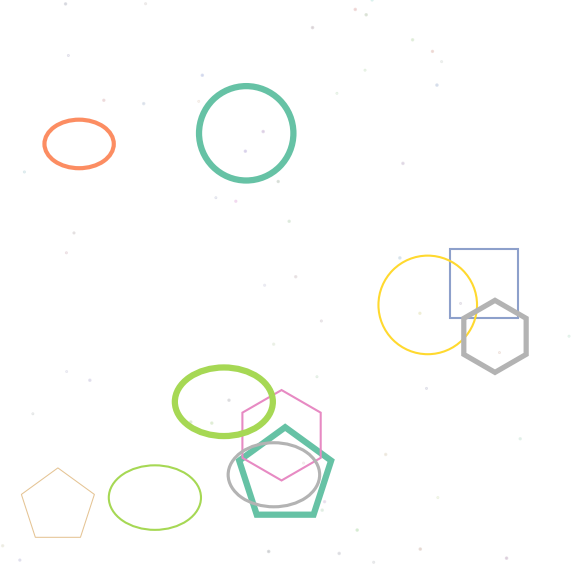[{"shape": "circle", "thickness": 3, "radius": 0.41, "center": [0.426, 0.768]}, {"shape": "pentagon", "thickness": 3, "radius": 0.42, "center": [0.494, 0.176]}, {"shape": "oval", "thickness": 2, "radius": 0.3, "center": [0.137, 0.75]}, {"shape": "square", "thickness": 1, "radius": 0.3, "center": [0.838, 0.508]}, {"shape": "hexagon", "thickness": 1, "radius": 0.39, "center": [0.488, 0.245]}, {"shape": "oval", "thickness": 1, "radius": 0.4, "center": [0.268, 0.138]}, {"shape": "oval", "thickness": 3, "radius": 0.42, "center": [0.388, 0.303]}, {"shape": "circle", "thickness": 1, "radius": 0.43, "center": [0.741, 0.471]}, {"shape": "pentagon", "thickness": 0.5, "radius": 0.33, "center": [0.1, 0.122]}, {"shape": "oval", "thickness": 1.5, "radius": 0.4, "center": [0.474, 0.177]}, {"shape": "hexagon", "thickness": 2.5, "radius": 0.31, "center": [0.857, 0.417]}]